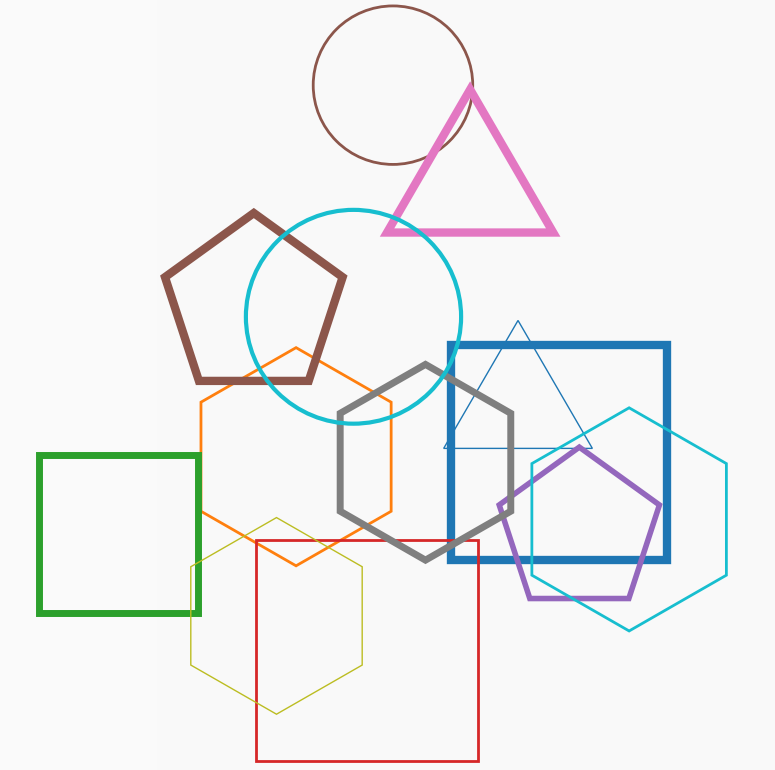[{"shape": "triangle", "thickness": 0.5, "radius": 0.55, "center": [0.668, 0.473]}, {"shape": "square", "thickness": 3, "radius": 0.7, "center": [0.721, 0.412]}, {"shape": "hexagon", "thickness": 1, "radius": 0.71, "center": [0.382, 0.407]}, {"shape": "square", "thickness": 2.5, "radius": 0.51, "center": [0.153, 0.307]}, {"shape": "square", "thickness": 1, "radius": 0.72, "center": [0.473, 0.155]}, {"shape": "pentagon", "thickness": 2, "radius": 0.54, "center": [0.748, 0.311]}, {"shape": "circle", "thickness": 1, "radius": 0.51, "center": [0.507, 0.889]}, {"shape": "pentagon", "thickness": 3, "radius": 0.6, "center": [0.328, 0.603]}, {"shape": "triangle", "thickness": 3, "radius": 0.62, "center": [0.607, 0.76]}, {"shape": "hexagon", "thickness": 2.5, "radius": 0.64, "center": [0.549, 0.4]}, {"shape": "hexagon", "thickness": 0.5, "radius": 0.64, "center": [0.357, 0.2]}, {"shape": "hexagon", "thickness": 1, "radius": 0.72, "center": [0.812, 0.325]}, {"shape": "circle", "thickness": 1.5, "radius": 0.69, "center": [0.456, 0.589]}]